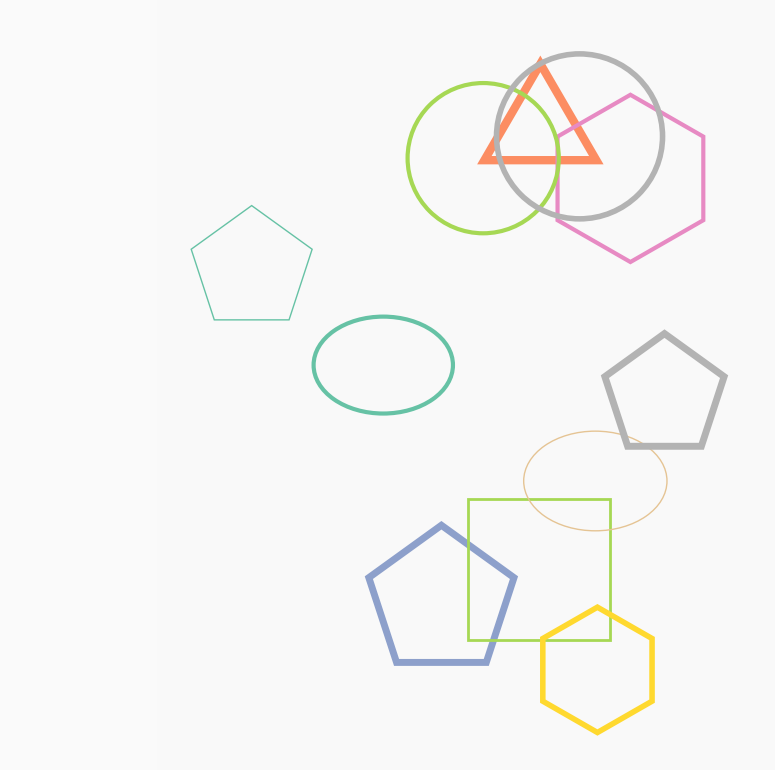[{"shape": "oval", "thickness": 1.5, "radius": 0.45, "center": [0.495, 0.526]}, {"shape": "pentagon", "thickness": 0.5, "radius": 0.41, "center": [0.325, 0.651]}, {"shape": "triangle", "thickness": 3, "radius": 0.42, "center": [0.697, 0.834]}, {"shape": "pentagon", "thickness": 2.5, "radius": 0.49, "center": [0.57, 0.219]}, {"shape": "hexagon", "thickness": 1.5, "radius": 0.54, "center": [0.813, 0.768]}, {"shape": "square", "thickness": 1, "radius": 0.46, "center": [0.695, 0.261]}, {"shape": "circle", "thickness": 1.5, "radius": 0.49, "center": [0.623, 0.795]}, {"shape": "hexagon", "thickness": 2, "radius": 0.41, "center": [0.771, 0.13]}, {"shape": "oval", "thickness": 0.5, "radius": 0.46, "center": [0.768, 0.375]}, {"shape": "circle", "thickness": 2, "radius": 0.54, "center": [0.748, 0.823]}, {"shape": "pentagon", "thickness": 2.5, "radius": 0.4, "center": [0.857, 0.486]}]